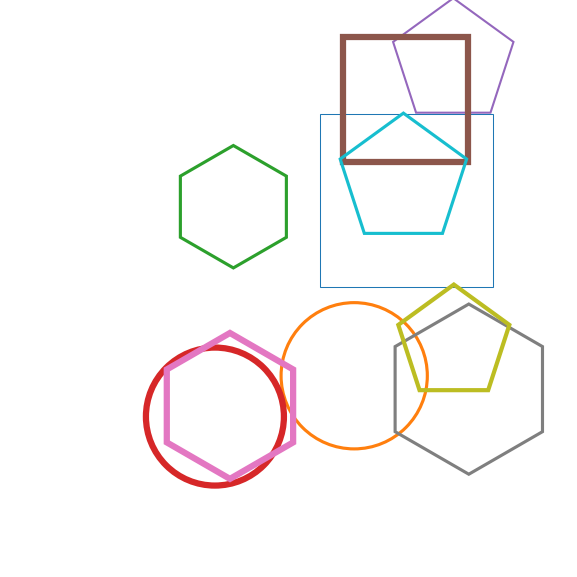[{"shape": "square", "thickness": 0.5, "radius": 0.75, "center": [0.703, 0.653]}, {"shape": "circle", "thickness": 1.5, "radius": 0.63, "center": [0.613, 0.348]}, {"shape": "hexagon", "thickness": 1.5, "radius": 0.53, "center": [0.404, 0.641]}, {"shape": "circle", "thickness": 3, "radius": 0.6, "center": [0.372, 0.278]}, {"shape": "pentagon", "thickness": 1, "radius": 0.55, "center": [0.785, 0.893]}, {"shape": "square", "thickness": 3, "radius": 0.54, "center": [0.703, 0.828]}, {"shape": "hexagon", "thickness": 3, "radius": 0.63, "center": [0.398, 0.296]}, {"shape": "hexagon", "thickness": 1.5, "radius": 0.74, "center": [0.812, 0.325]}, {"shape": "pentagon", "thickness": 2, "radius": 0.51, "center": [0.786, 0.405]}, {"shape": "pentagon", "thickness": 1.5, "radius": 0.58, "center": [0.699, 0.688]}]